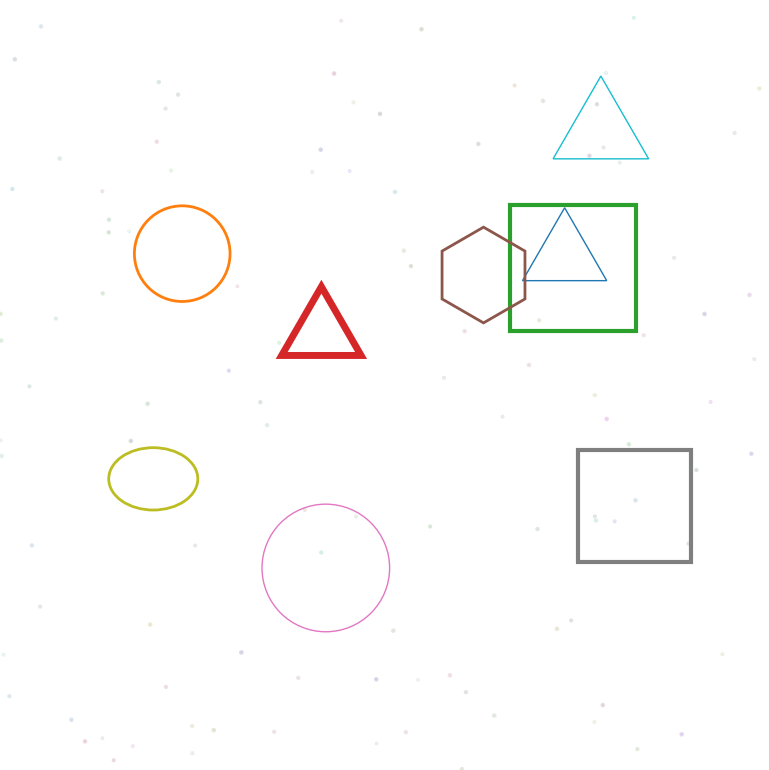[{"shape": "triangle", "thickness": 0.5, "radius": 0.32, "center": [0.733, 0.667]}, {"shape": "circle", "thickness": 1, "radius": 0.31, "center": [0.237, 0.671]}, {"shape": "square", "thickness": 1.5, "radius": 0.41, "center": [0.744, 0.652]}, {"shape": "triangle", "thickness": 2.5, "radius": 0.3, "center": [0.417, 0.568]}, {"shape": "hexagon", "thickness": 1, "radius": 0.31, "center": [0.628, 0.643]}, {"shape": "circle", "thickness": 0.5, "radius": 0.41, "center": [0.423, 0.262]}, {"shape": "square", "thickness": 1.5, "radius": 0.36, "center": [0.824, 0.343]}, {"shape": "oval", "thickness": 1, "radius": 0.29, "center": [0.199, 0.378]}, {"shape": "triangle", "thickness": 0.5, "radius": 0.36, "center": [0.78, 0.83]}]